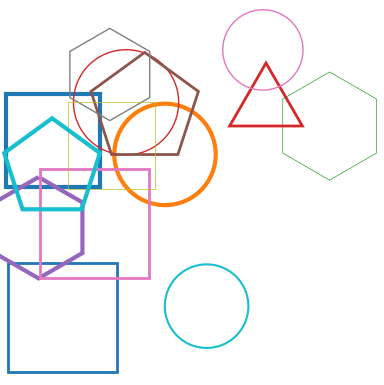[{"shape": "square", "thickness": 3, "radius": 0.61, "center": [0.138, 0.635]}, {"shape": "square", "thickness": 2, "radius": 0.71, "center": [0.162, 0.176]}, {"shape": "circle", "thickness": 3, "radius": 0.66, "center": [0.429, 0.599]}, {"shape": "hexagon", "thickness": 0.5, "radius": 0.7, "center": [0.856, 0.673]}, {"shape": "circle", "thickness": 1, "radius": 0.68, "center": [0.327, 0.734]}, {"shape": "triangle", "thickness": 2, "radius": 0.55, "center": [0.691, 0.727]}, {"shape": "hexagon", "thickness": 3, "radius": 0.66, "center": [0.1, 0.409]}, {"shape": "pentagon", "thickness": 2, "radius": 0.73, "center": [0.376, 0.717]}, {"shape": "circle", "thickness": 1, "radius": 0.52, "center": [0.683, 0.87]}, {"shape": "square", "thickness": 2, "radius": 0.71, "center": [0.246, 0.42]}, {"shape": "hexagon", "thickness": 1, "radius": 0.6, "center": [0.285, 0.807]}, {"shape": "square", "thickness": 0.5, "radius": 0.56, "center": [0.289, 0.623]}, {"shape": "pentagon", "thickness": 3, "radius": 0.65, "center": [0.135, 0.562]}, {"shape": "circle", "thickness": 1.5, "radius": 0.54, "center": [0.537, 0.205]}]